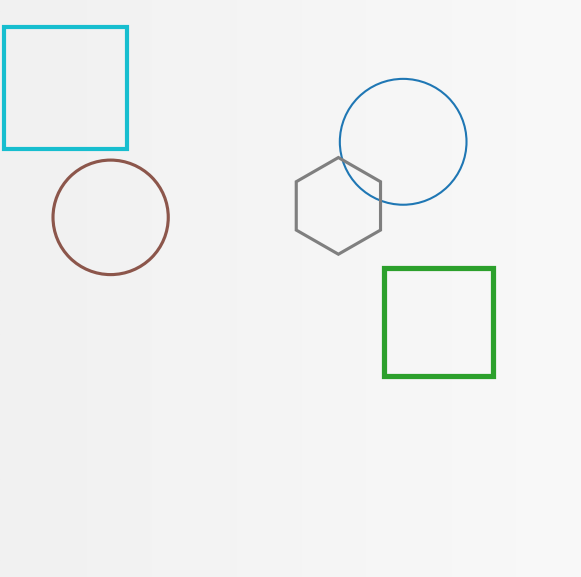[{"shape": "circle", "thickness": 1, "radius": 0.54, "center": [0.694, 0.754]}, {"shape": "square", "thickness": 2.5, "radius": 0.46, "center": [0.754, 0.442]}, {"shape": "circle", "thickness": 1.5, "radius": 0.5, "center": [0.19, 0.623]}, {"shape": "hexagon", "thickness": 1.5, "radius": 0.42, "center": [0.582, 0.643]}, {"shape": "square", "thickness": 2, "radius": 0.53, "center": [0.113, 0.847]}]